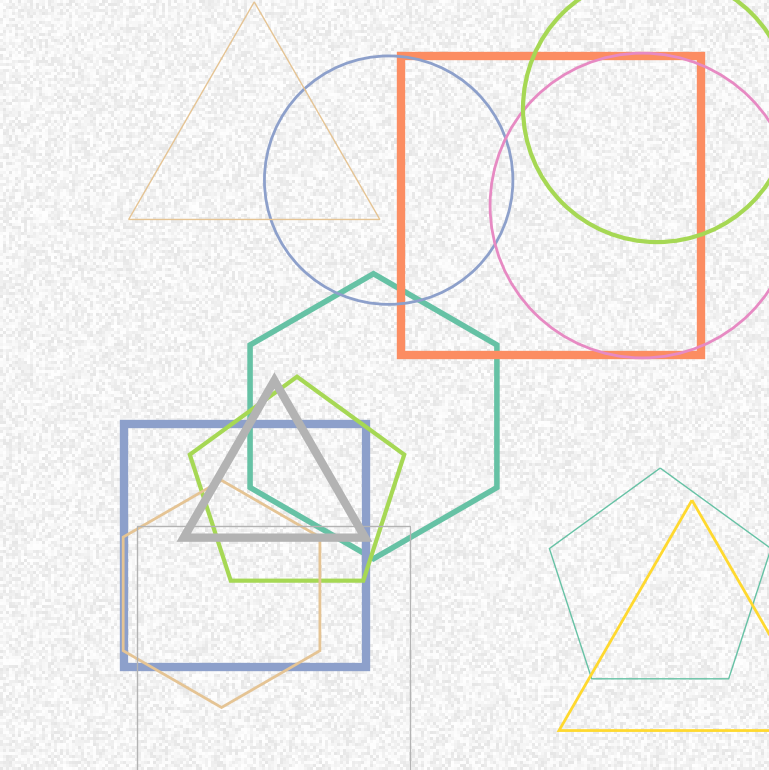[{"shape": "pentagon", "thickness": 0.5, "radius": 0.76, "center": [0.857, 0.241]}, {"shape": "hexagon", "thickness": 2, "radius": 0.93, "center": [0.485, 0.459]}, {"shape": "square", "thickness": 3, "radius": 0.97, "center": [0.715, 0.733]}, {"shape": "square", "thickness": 3, "radius": 0.79, "center": [0.319, 0.292]}, {"shape": "circle", "thickness": 1, "radius": 0.81, "center": [0.505, 0.766]}, {"shape": "circle", "thickness": 1, "radius": 0.99, "center": [0.834, 0.733]}, {"shape": "circle", "thickness": 1.5, "radius": 0.87, "center": [0.853, 0.86]}, {"shape": "pentagon", "thickness": 1.5, "radius": 0.73, "center": [0.386, 0.364]}, {"shape": "triangle", "thickness": 1, "radius": 1.0, "center": [0.899, 0.151]}, {"shape": "triangle", "thickness": 0.5, "radius": 0.94, "center": [0.33, 0.809]}, {"shape": "hexagon", "thickness": 1, "radius": 0.74, "center": [0.288, 0.229]}, {"shape": "triangle", "thickness": 3, "radius": 0.68, "center": [0.356, 0.37]}, {"shape": "square", "thickness": 0.5, "radius": 0.89, "center": [0.355, 0.139]}]